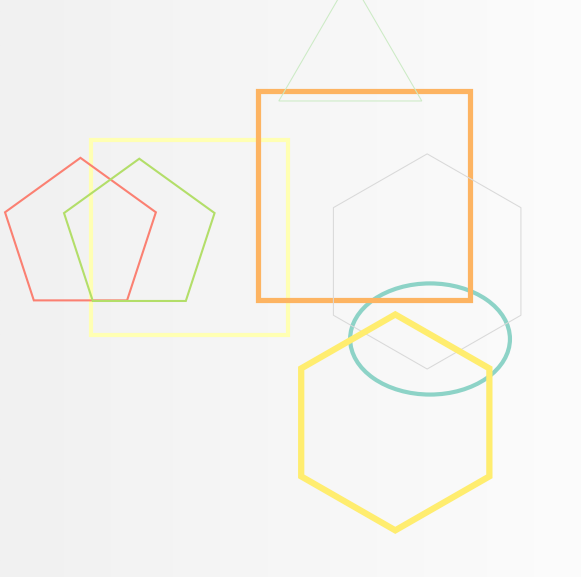[{"shape": "oval", "thickness": 2, "radius": 0.69, "center": [0.74, 0.412]}, {"shape": "square", "thickness": 2, "radius": 0.85, "center": [0.327, 0.588]}, {"shape": "pentagon", "thickness": 1, "radius": 0.68, "center": [0.138, 0.589]}, {"shape": "square", "thickness": 2.5, "radius": 0.91, "center": [0.626, 0.661]}, {"shape": "pentagon", "thickness": 1, "radius": 0.68, "center": [0.24, 0.588]}, {"shape": "hexagon", "thickness": 0.5, "radius": 0.93, "center": [0.735, 0.546]}, {"shape": "triangle", "thickness": 0.5, "radius": 0.71, "center": [0.603, 0.895]}, {"shape": "hexagon", "thickness": 3, "radius": 0.93, "center": [0.68, 0.268]}]